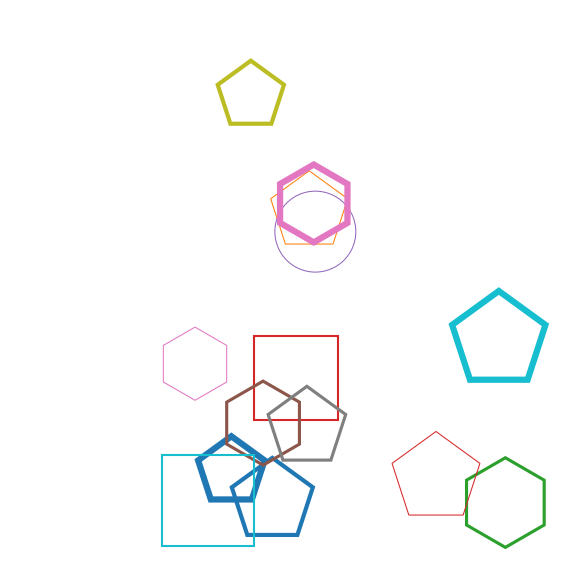[{"shape": "pentagon", "thickness": 2, "radius": 0.37, "center": [0.472, 0.133]}, {"shape": "pentagon", "thickness": 3, "radius": 0.3, "center": [0.401, 0.183]}, {"shape": "pentagon", "thickness": 0.5, "radius": 0.35, "center": [0.535, 0.633]}, {"shape": "hexagon", "thickness": 1.5, "radius": 0.39, "center": [0.875, 0.129]}, {"shape": "pentagon", "thickness": 0.5, "radius": 0.4, "center": [0.755, 0.172]}, {"shape": "square", "thickness": 1, "radius": 0.36, "center": [0.512, 0.345]}, {"shape": "circle", "thickness": 0.5, "radius": 0.35, "center": [0.546, 0.598]}, {"shape": "hexagon", "thickness": 1.5, "radius": 0.36, "center": [0.456, 0.266]}, {"shape": "hexagon", "thickness": 3, "radius": 0.34, "center": [0.543, 0.647]}, {"shape": "hexagon", "thickness": 0.5, "radius": 0.32, "center": [0.338, 0.369]}, {"shape": "pentagon", "thickness": 1.5, "radius": 0.35, "center": [0.531, 0.26]}, {"shape": "pentagon", "thickness": 2, "radius": 0.3, "center": [0.434, 0.834]}, {"shape": "pentagon", "thickness": 3, "radius": 0.42, "center": [0.864, 0.41]}, {"shape": "square", "thickness": 1, "radius": 0.39, "center": [0.36, 0.133]}]